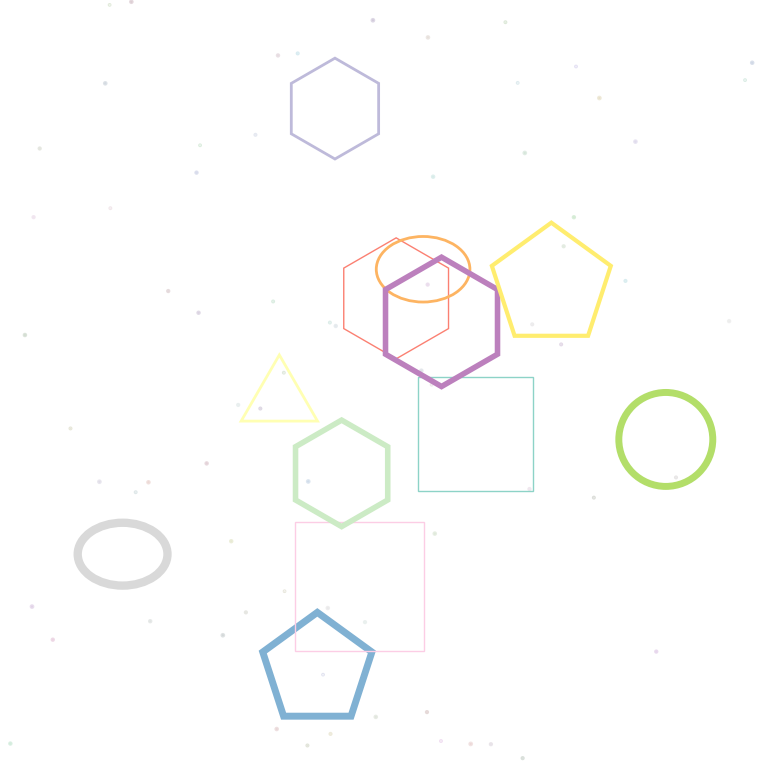[{"shape": "square", "thickness": 0.5, "radius": 0.37, "center": [0.618, 0.436]}, {"shape": "triangle", "thickness": 1, "radius": 0.29, "center": [0.363, 0.482]}, {"shape": "hexagon", "thickness": 1, "radius": 0.33, "center": [0.435, 0.859]}, {"shape": "hexagon", "thickness": 0.5, "radius": 0.39, "center": [0.514, 0.613]}, {"shape": "pentagon", "thickness": 2.5, "radius": 0.37, "center": [0.412, 0.13]}, {"shape": "oval", "thickness": 1, "radius": 0.3, "center": [0.549, 0.65]}, {"shape": "circle", "thickness": 2.5, "radius": 0.31, "center": [0.865, 0.429]}, {"shape": "square", "thickness": 0.5, "radius": 0.42, "center": [0.467, 0.238]}, {"shape": "oval", "thickness": 3, "radius": 0.29, "center": [0.159, 0.28]}, {"shape": "hexagon", "thickness": 2, "radius": 0.42, "center": [0.573, 0.582]}, {"shape": "hexagon", "thickness": 2, "radius": 0.35, "center": [0.444, 0.385]}, {"shape": "pentagon", "thickness": 1.5, "radius": 0.41, "center": [0.716, 0.63]}]